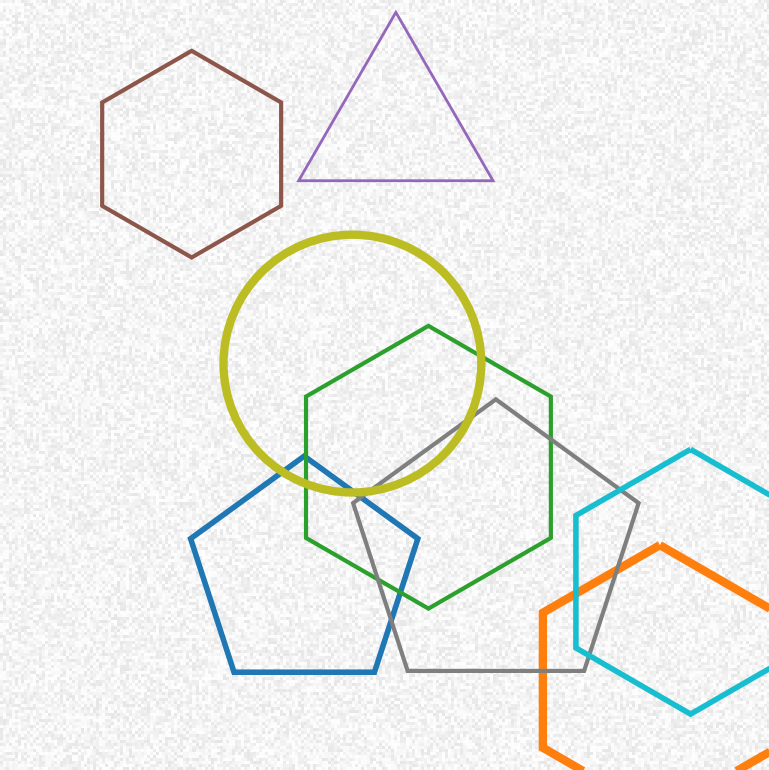[{"shape": "pentagon", "thickness": 2, "radius": 0.78, "center": [0.395, 0.253]}, {"shape": "hexagon", "thickness": 3, "radius": 0.88, "center": [0.857, 0.117]}, {"shape": "hexagon", "thickness": 1.5, "radius": 0.92, "center": [0.556, 0.393]}, {"shape": "triangle", "thickness": 1, "radius": 0.73, "center": [0.514, 0.838]}, {"shape": "hexagon", "thickness": 1.5, "radius": 0.67, "center": [0.249, 0.8]}, {"shape": "pentagon", "thickness": 1.5, "radius": 0.97, "center": [0.644, 0.286]}, {"shape": "circle", "thickness": 3, "radius": 0.84, "center": [0.458, 0.528]}, {"shape": "hexagon", "thickness": 2, "radius": 0.86, "center": [0.897, 0.245]}]